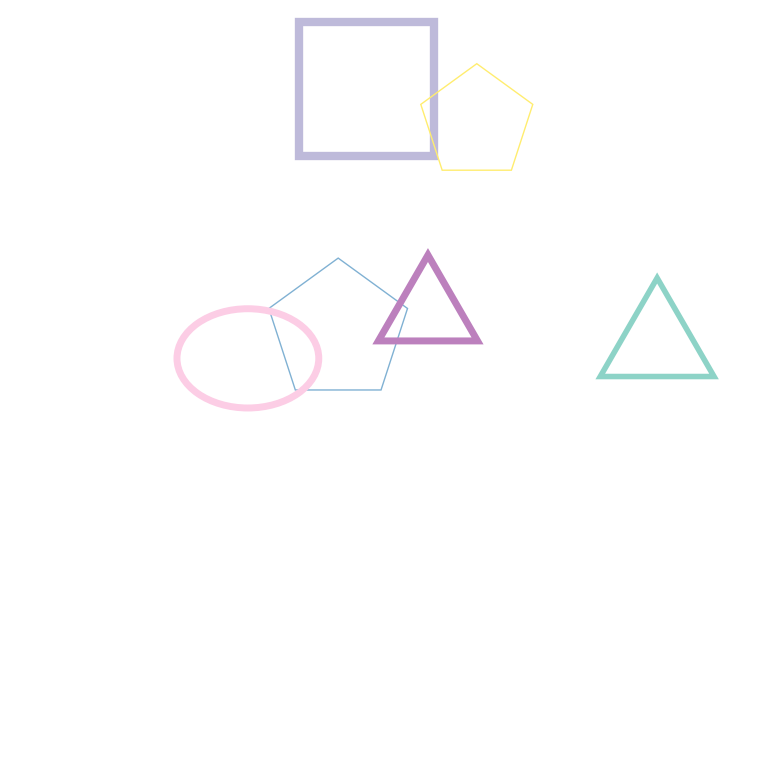[{"shape": "triangle", "thickness": 2, "radius": 0.43, "center": [0.853, 0.554]}, {"shape": "square", "thickness": 3, "radius": 0.44, "center": [0.476, 0.885]}, {"shape": "pentagon", "thickness": 0.5, "radius": 0.47, "center": [0.439, 0.57]}, {"shape": "oval", "thickness": 2.5, "radius": 0.46, "center": [0.322, 0.535]}, {"shape": "triangle", "thickness": 2.5, "radius": 0.37, "center": [0.556, 0.594]}, {"shape": "pentagon", "thickness": 0.5, "radius": 0.38, "center": [0.619, 0.841]}]